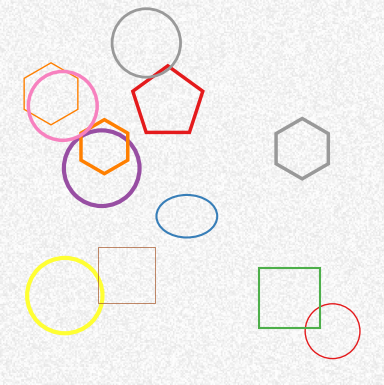[{"shape": "pentagon", "thickness": 2.5, "radius": 0.48, "center": [0.436, 0.733]}, {"shape": "circle", "thickness": 1, "radius": 0.36, "center": [0.864, 0.14]}, {"shape": "oval", "thickness": 1.5, "radius": 0.39, "center": [0.485, 0.438]}, {"shape": "square", "thickness": 1.5, "radius": 0.39, "center": [0.752, 0.226]}, {"shape": "circle", "thickness": 3, "radius": 0.49, "center": [0.264, 0.563]}, {"shape": "hexagon", "thickness": 1, "radius": 0.4, "center": [0.132, 0.756]}, {"shape": "hexagon", "thickness": 2.5, "radius": 0.35, "center": [0.271, 0.619]}, {"shape": "circle", "thickness": 3, "radius": 0.49, "center": [0.168, 0.232]}, {"shape": "square", "thickness": 0.5, "radius": 0.37, "center": [0.329, 0.286]}, {"shape": "circle", "thickness": 2.5, "radius": 0.45, "center": [0.163, 0.725]}, {"shape": "hexagon", "thickness": 2.5, "radius": 0.39, "center": [0.785, 0.614]}, {"shape": "circle", "thickness": 2, "radius": 0.44, "center": [0.38, 0.888]}]